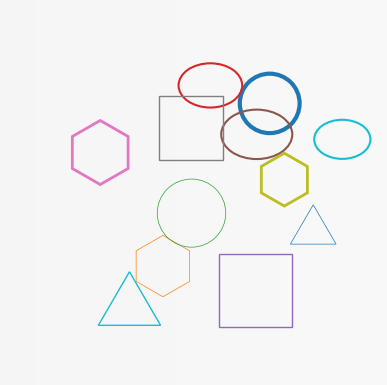[{"shape": "circle", "thickness": 3, "radius": 0.39, "center": [0.696, 0.731]}, {"shape": "triangle", "thickness": 0.5, "radius": 0.34, "center": [0.808, 0.4]}, {"shape": "hexagon", "thickness": 0.5, "radius": 0.4, "center": [0.42, 0.309]}, {"shape": "circle", "thickness": 0.5, "radius": 0.44, "center": [0.494, 0.446]}, {"shape": "oval", "thickness": 1.5, "radius": 0.41, "center": [0.543, 0.778]}, {"shape": "square", "thickness": 1, "radius": 0.47, "center": [0.66, 0.245]}, {"shape": "oval", "thickness": 1.5, "radius": 0.46, "center": [0.663, 0.651]}, {"shape": "hexagon", "thickness": 2, "radius": 0.42, "center": [0.259, 0.604]}, {"shape": "square", "thickness": 1, "radius": 0.42, "center": [0.493, 0.668]}, {"shape": "hexagon", "thickness": 2, "radius": 0.34, "center": [0.734, 0.533]}, {"shape": "oval", "thickness": 1.5, "radius": 0.36, "center": [0.883, 0.638]}, {"shape": "triangle", "thickness": 1, "radius": 0.46, "center": [0.334, 0.201]}]